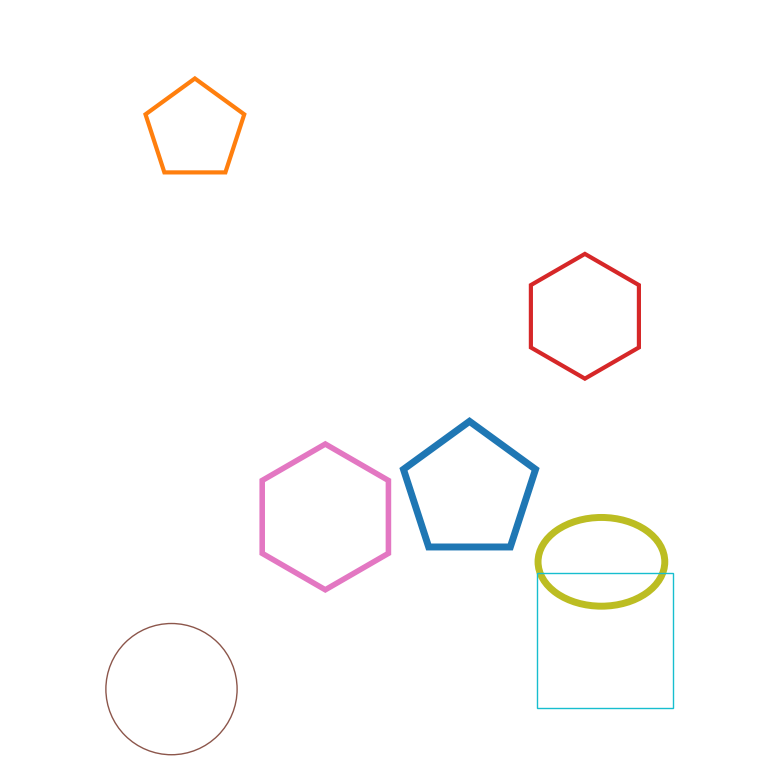[{"shape": "pentagon", "thickness": 2.5, "radius": 0.45, "center": [0.61, 0.363]}, {"shape": "pentagon", "thickness": 1.5, "radius": 0.34, "center": [0.253, 0.831]}, {"shape": "hexagon", "thickness": 1.5, "radius": 0.4, "center": [0.76, 0.589]}, {"shape": "circle", "thickness": 0.5, "radius": 0.43, "center": [0.223, 0.105]}, {"shape": "hexagon", "thickness": 2, "radius": 0.47, "center": [0.422, 0.329]}, {"shape": "oval", "thickness": 2.5, "radius": 0.41, "center": [0.781, 0.27]}, {"shape": "square", "thickness": 0.5, "radius": 0.44, "center": [0.786, 0.169]}]